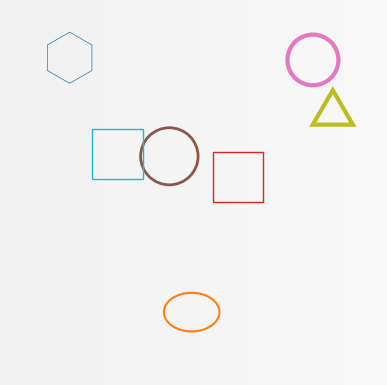[{"shape": "hexagon", "thickness": 0.5, "radius": 0.33, "center": [0.18, 0.85]}, {"shape": "oval", "thickness": 1.5, "radius": 0.36, "center": [0.495, 0.189]}, {"shape": "square", "thickness": 1, "radius": 0.32, "center": [0.614, 0.539]}, {"shape": "circle", "thickness": 2, "radius": 0.37, "center": [0.437, 0.594]}, {"shape": "circle", "thickness": 3, "radius": 0.33, "center": [0.808, 0.844]}, {"shape": "triangle", "thickness": 3, "radius": 0.3, "center": [0.859, 0.706]}, {"shape": "square", "thickness": 1, "radius": 0.33, "center": [0.303, 0.601]}]